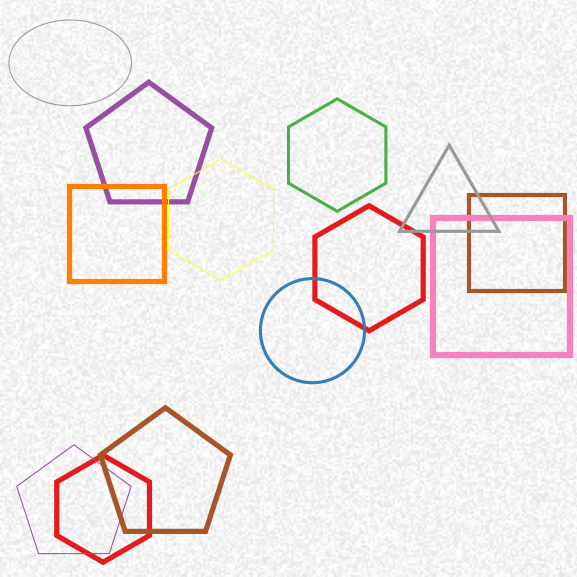[{"shape": "hexagon", "thickness": 2.5, "radius": 0.46, "center": [0.179, 0.118]}, {"shape": "hexagon", "thickness": 2.5, "radius": 0.54, "center": [0.639, 0.535]}, {"shape": "circle", "thickness": 1.5, "radius": 0.45, "center": [0.541, 0.427]}, {"shape": "hexagon", "thickness": 1.5, "radius": 0.49, "center": [0.584, 0.731]}, {"shape": "pentagon", "thickness": 0.5, "radius": 0.52, "center": [0.128, 0.125]}, {"shape": "pentagon", "thickness": 2.5, "radius": 0.57, "center": [0.258, 0.742]}, {"shape": "square", "thickness": 2.5, "radius": 0.41, "center": [0.201, 0.595]}, {"shape": "hexagon", "thickness": 0.5, "radius": 0.53, "center": [0.383, 0.619]}, {"shape": "square", "thickness": 2, "radius": 0.42, "center": [0.895, 0.579]}, {"shape": "pentagon", "thickness": 2.5, "radius": 0.59, "center": [0.286, 0.175]}, {"shape": "square", "thickness": 3, "radius": 0.59, "center": [0.869, 0.502]}, {"shape": "triangle", "thickness": 1.5, "radius": 0.5, "center": [0.778, 0.648]}, {"shape": "oval", "thickness": 0.5, "radius": 0.53, "center": [0.122, 0.89]}]